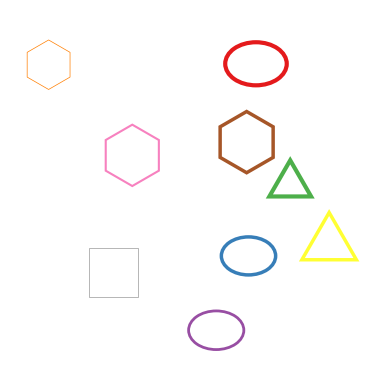[{"shape": "oval", "thickness": 3, "radius": 0.4, "center": [0.665, 0.834]}, {"shape": "oval", "thickness": 2.5, "radius": 0.35, "center": [0.645, 0.335]}, {"shape": "triangle", "thickness": 3, "radius": 0.31, "center": [0.754, 0.521]}, {"shape": "oval", "thickness": 2, "radius": 0.36, "center": [0.562, 0.142]}, {"shape": "hexagon", "thickness": 0.5, "radius": 0.32, "center": [0.126, 0.832]}, {"shape": "triangle", "thickness": 2.5, "radius": 0.41, "center": [0.855, 0.366]}, {"shape": "hexagon", "thickness": 2.5, "radius": 0.4, "center": [0.641, 0.631]}, {"shape": "hexagon", "thickness": 1.5, "radius": 0.4, "center": [0.344, 0.596]}, {"shape": "square", "thickness": 0.5, "radius": 0.32, "center": [0.296, 0.292]}]